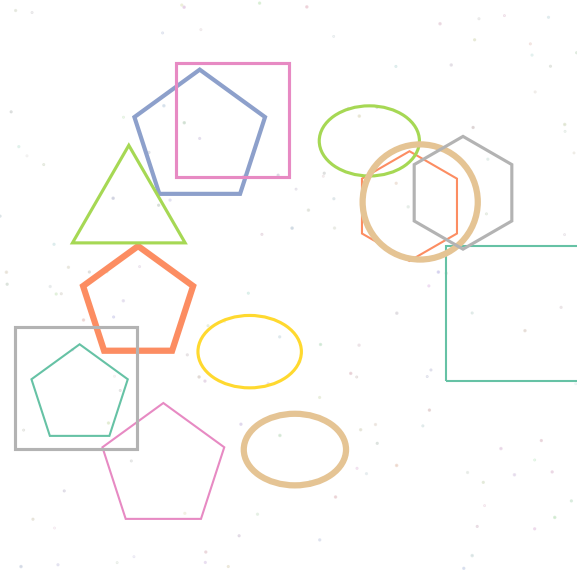[{"shape": "square", "thickness": 1, "radius": 0.59, "center": [0.889, 0.456]}, {"shape": "pentagon", "thickness": 1, "radius": 0.44, "center": [0.138, 0.315]}, {"shape": "pentagon", "thickness": 3, "radius": 0.5, "center": [0.239, 0.473]}, {"shape": "hexagon", "thickness": 1, "radius": 0.47, "center": [0.709, 0.642]}, {"shape": "pentagon", "thickness": 2, "radius": 0.59, "center": [0.346, 0.76]}, {"shape": "pentagon", "thickness": 1, "radius": 0.55, "center": [0.283, 0.19]}, {"shape": "square", "thickness": 1.5, "radius": 0.49, "center": [0.402, 0.791]}, {"shape": "oval", "thickness": 1.5, "radius": 0.43, "center": [0.64, 0.755]}, {"shape": "triangle", "thickness": 1.5, "radius": 0.56, "center": [0.223, 0.635]}, {"shape": "oval", "thickness": 1.5, "radius": 0.45, "center": [0.432, 0.39]}, {"shape": "circle", "thickness": 3, "radius": 0.5, "center": [0.728, 0.649]}, {"shape": "oval", "thickness": 3, "radius": 0.44, "center": [0.511, 0.221]}, {"shape": "square", "thickness": 1.5, "radius": 0.53, "center": [0.131, 0.328]}, {"shape": "hexagon", "thickness": 1.5, "radius": 0.49, "center": [0.802, 0.665]}]